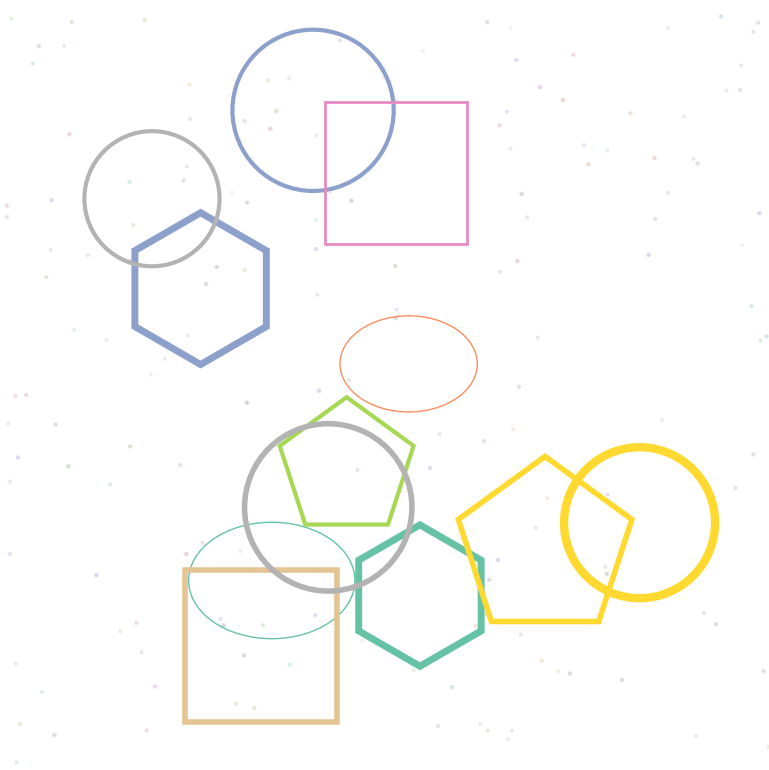[{"shape": "hexagon", "thickness": 2.5, "radius": 0.46, "center": [0.545, 0.227]}, {"shape": "oval", "thickness": 0.5, "radius": 0.54, "center": [0.353, 0.246]}, {"shape": "oval", "thickness": 0.5, "radius": 0.45, "center": [0.531, 0.527]}, {"shape": "hexagon", "thickness": 2.5, "radius": 0.49, "center": [0.261, 0.625]}, {"shape": "circle", "thickness": 1.5, "radius": 0.52, "center": [0.407, 0.857]}, {"shape": "square", "thickness": 1, "radius": 0.46, "center": [0.514, 0.775]}, {"shape": "pentagon", "thickness": 1.5, "radius": 0.46, "center": [0.45, 0.393]}, {"shape": "pentagon", "thickness": 2, "radius": 0.59, "center": [0.708, 0.289]}, {"shape": "circle", "thickness": 3, "radius": 0.49, "center": [0.831, 0.321]}, {"shape": "square", "thickness": 2, "radius": 0.49, "center": [0.339, 0.161]}, {"shape": "circle", "thickness": 2, "radius": 0.54, "center": [0.426, 0.341]}, {"shape": "circle", "thickness": 1.5, "radius": 0.44, "center": [0.197, 0.742]}]